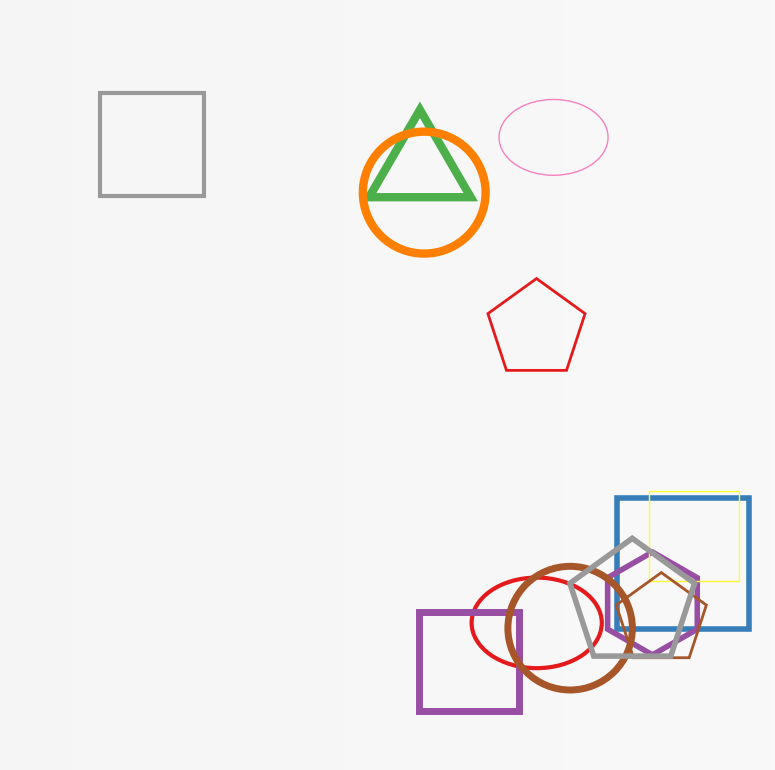[{"shape": "pentagon", "thickness": 1, "radius": 0.33, "center": [0.692, 0.572]}, {"shape": "oval", "thickness": 1.5, "radius": 0.42, "center": [0.693, 0.191]}, {"shape": "square", "thickness": 2, "radius": 0.43, "center": [0.882, 0.268]}, {"shape": "triangle", "thickness": 3, "radius": 0.38, "center": [0.542, 0.782]}, {"shape": "square", "thickness": 2.5, "radius": 0.32, "center": [0.606, 0.141]}, {"shape": "hexagon", "thickness": 2, "radius": 0.33, "center": [0.842, 0.216]}, {"shape": "circle", "thickness": 3, "radius": 0.4, "center": [0.547, 0.75]}, {"shape": "square", "thickness": 0.5, "radius": 0.29, "center": [0.895, 0.304]}, {"shape": "circle", "thickness": 2.5, "radius": 0.4, "center": [0.736, 0.184]}, {"shape": "pentagon", "thickness": 1, "radius": 0.31, "center": [0.853, 0.195]}, {"shape": "oval", "thickness": 0.5, "radius": 0.35, "center": [0.714, 0.822]}, {"shape": "pentagon", "thickness": 2, "radius": 0.42, "center": [0.816, 0.216]}, {"shape": "square", "thickness": 1.5, "radius": 0.33, "center": [0.196, 0.812]}]